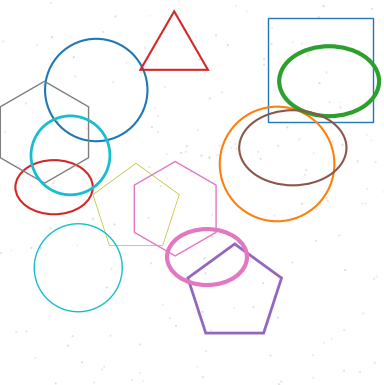[{"shape": "square", "thickness": 1, "radius": 0.68, "center": [0.833, 0.818]}, {"shape": "circle", "thickness": 1.5, "radius": 0.67, "center": [0.25, 0.766]}, {"shape": "circle", "thickness": 1.5, "radius": 0.74, "center": [0.72, 0.574]}, {"shape": "oval", "thickness": 3, "radius": 0.65, "center": [0.855, 0.789]}, {"shape": "triangle", "thickness": 1.5, "radius": 0.51, "center": [0.452, 0.869]}, {"shape": "oval", "thickness": 1.5, "radius": 0.5, "center": [0.14, 0.514]}, {"shape": "pentagon", "thickness": 2, "radius": 0.64, "center": [0.61, 0.238]}, {"shape": "oval", "thickness": 1.5, "radius": 0.7, "center": [0.761, 0.616]}, {"shape": "oval", "thickness": 3, "radius": 0.52, "center": [0.538, 0.332]}, {"shape": "hexagon", "thickness": 1, "radius": 0.61, "center": [0.455, 0.458]}, {"shape": "hexagon", "thickness": 1, "radius": 0.66, "center": [0.115, 0.656]}, {"shape": "pentagon", "thickness": 0.5, "radius": 0.59, "center": [0.353, 0.458]}, {"shape": "circle", "thickness": 1, "radius": 0.57, "center": [0.203, 0.305]}, {"shape": "circle", "thickness": 2, "radius": 0.51, "center": [0.183, 0.596]}]